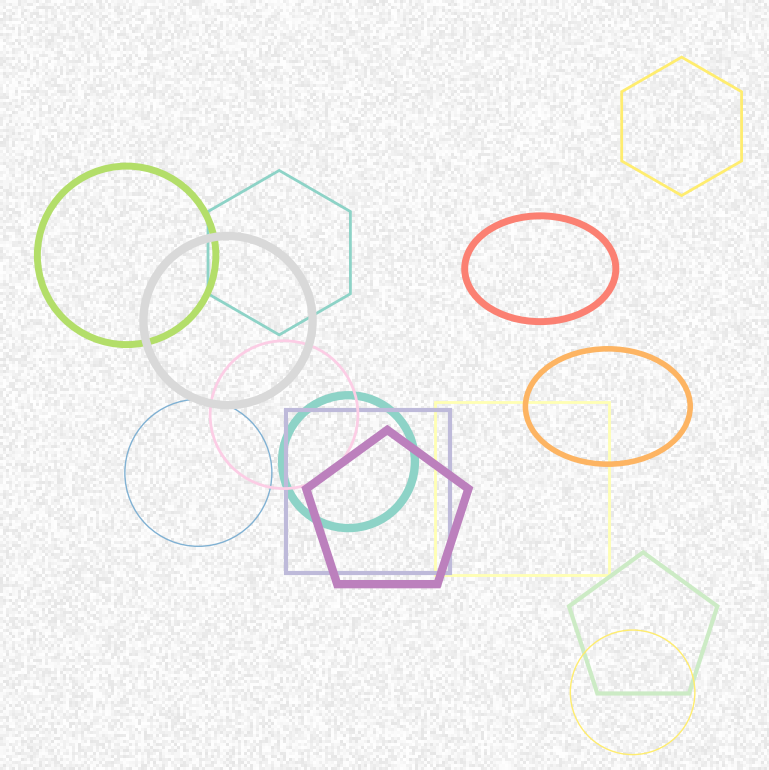[{"shape": "hexagon", "thickness": 1, "radius": 0.53, "center": [0.363, 0.672]}, {"shape": "circle", "thickness": 3, "radius": 0.43, "center": [0.453, 0.4]}, {"shape": "square", "thickness": 1, "radius": 0.56, "center": [0.678, 0.365]}, {"shape": "square", "thickness": 1.5, "radius": 0.53, "center": [0.478, 0.362]}, {"shape": "oval", "thickness": 2.5, "radius": 0.49, "center": [0.702, 0.651]}, {"shape": "circle", "thickness": 0.5, "radius": 0.48, "center": [0.258, 0.386]}, {"shape": "oval", "thickness": 2, "radius": 0.53, "center": [0.789, 0.472]}, {"shape": "circle", "thickness": 2.5, "radius": 0.58, "center": [0.164, 0.668]}, {"shape": "circle", "thickness": 1, "radius": 0.48, "center": [0.369, 0.461]}, {"shape": "circle", "thickness": 3, "radius": 0.55, "center": [0.296, 0.584]}, {"shape": "pentagon", "thickness": 3, "radius": 0.55, "center": [0.503, 0.331]}, {"shape": "pentagon", "thickness": 1.5, "radius": 0.51, "center": [0.835, 0.181]}, {"shape": "hexagon", "thickness": 1, "radius": 0.45, "center": [0.885, 0.836]}, {"shape": "circle", "thickness": 0.5, "radius": 0.4, "center": [0.822, 0.101]}]